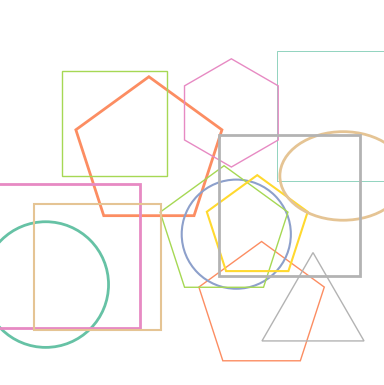[{"shape": "square", "thickness": 0.5, "radius": 0.84, "center": [0.888, 0.699]}, {"shape": "circle", "thickness": 2, "radius": 0.82, "center": [0.119, 0.261]}, {"shape": "pentagon", "thickness": 2, "radius": 1.0, "center": [0.387, 0.601]}, {"shape": "pentagon", "thickness": 1, "radius": 0.86, "center": [0.679, 0.201]}, {"shape": "circle", "thickness": 1.5, "radius": 0.71, "center": [0.614, 0.392]}, {"shape": "square", "thickness": 2, "radius": 0.94, "center": [0.175, 0.335]}, {"shape": "hexagon", "thickness": 1, "radius": 0.7, "center": [0.601, 0.707]}, {"shape": "pentagon", "thickness": 1, "radius": 0.87, "center": [0.582, 0.395]}, {"shape": "square", "thickness": 1, "radius": 0.68, "center": [0.298, 0.678]}, {"shape": "pentagon", "thickness": 1.5, "radius": 0.69, "center": [0.668, 0.407]}, {"shape": "oval", "thickness": 2, "radius": 0.82, "center": [0.891, 0.543]}, {"shape": "square", "thickness": 1.5, "radius": 0.82, "center": [0.253, 0.307]}, {"shape": "square", "thickness": 2, "radius": 0.92, "center": [0.753, 0.466]}, {"shape": "triangle", "thickness": 1, "radius": 0.76, "center": [0.813, 0.191]}]